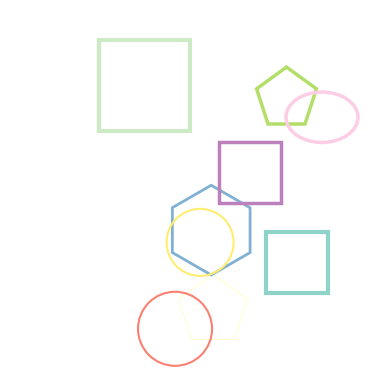[{"shape": "square", "thickness": 3, "radius": 0.4, "center": [0.771, 0.318]}, {"shape": "pentagon", "thickness": 0.5, "radius": 0.47, "center": [0.553, 0.194]}, {"shape": "circle", "thickness": 1.5, "radius": 0.48, "center": [0.455, 0.146]}, {"shape": "hexagon", "thickness": 2, "radius": 0.58, "center": [0.549, 0.402]}, {"shape": "pentagon", "thickness": 2.5, "radius": 0.41, "center": [0.744, 0.744]}, {"shape": "oval", "thickness": 2.5, "radius": 0.47, "center": [0.836, 0.695]}, {"shape": "square", "thickness": 2.5, "radius": 0.4, "center": [0.649, 0.552]}, {"shape": "square", "thickness": 3, "radius": 0.59, "center": [0.374, 0.778]}, {"shape": "circle", "thickness": 1.5, "radius": 0.44, "center": [0.52, 0.37]}]